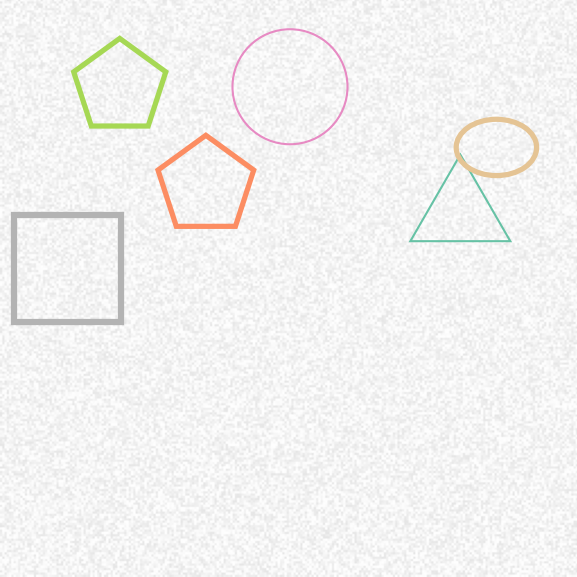[{"shape": "triangle", "thickness": 1, "radius": 0.5, "center": [0.797, 0.631]}, {"shape": "pentagon", "thickness": 2.5, "radius": 0.44, "center": [0.356, 0.678]}, {"shape": "circle", "thickness": 1, "radius": 0.5, "center": [0.502, 0.849]}, {"shape": "pentagon", "thickness": 2.5, "radius": 0.42, "center": [0.207, 0.849]}, {"shape": "oval", "thickness": 2.5, "radius": 0.35, "center": [0.86, 0.744]}, {"shape": "square", "thickness": 3, "radius": 0.46, "center": [0.117, 0.534]}]